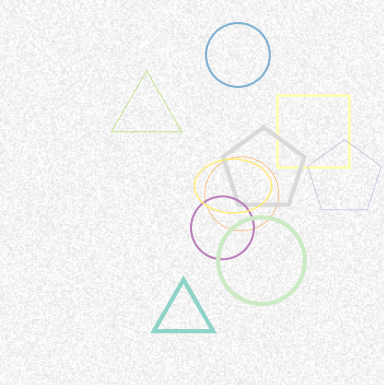[{"shape": "triangle", "thickness": 3, "radius": 0.45, "center": [0.477, 0.184]}, {"shape": "square", "thickness": 2, "radius": 0.47, "center": [0.813, 0.659]}, {"shape": "pentagon", "thickness": 0.5, "radius": 0.5, "center": [0.895, 0.536]}, {"shape": "circle", "thickness": 1.5, "radius": 0.41, "center": [0.618, 0.857]}, {"shape": "circle", "thickness": 0.5, "radius": 0.48, "center": [0.628, 0.496]}, {"shape": "triangle", "thickness": 0.5, "radius": 0.53, "center": [0.381, 0.71]}, {"shape": "pentagon", "thickness": 3, "radius": 0.56, "center": [0.685, 0.558]}, {"shape": "circle", "thickness": 1.5, "radius": 0.41, "center": [0.578, 0.408]}, {"shape": "circle", "thickness": 3, "radius": 0.56, "center": [0.679, 0.323]}, {"shape": "oval", "thickness": 1, "radius": 0.5, "center": [0.605, 0.517]}]